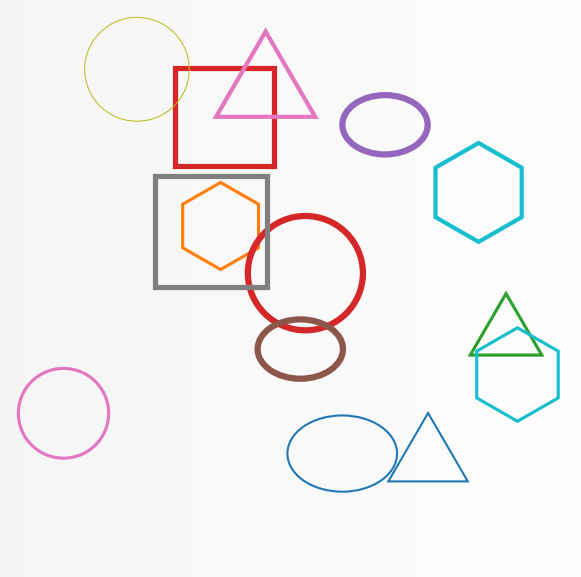[{"shape": "triangle", "thickness": 1, "radius": 0.39, "center": [0.736, 0.205]}, {"shape": "oval", "thickness": 1, "radius": 0.47, "center": [0.589, 0.214]}, {"shape": "hexagon", "thickness": 1.5, "radius": 0.38, "center": [0.38, 0.608]}, {"shape": "triangle", "thickness": 1.5, "radius": 0.35, "center": [0.871, 0.42]}, {"shape": "square", "thickness": 2.5, "radius": 0.42, "center": [0.386, 0.797]}, {"shape": "circle", "thickness": 3, "radius": 0.49, "center": [0.525, 0.526]}, {"shape": "oval", "thickness": 3, "radius": 0.37, "center": [0.662, 0.783]}, {"shape": "oval", "thickness": 3, "radius": 0.37, "center": [0.517, 0.395]}, {"shape": "triangle", "thickness": 2, "radius": 0.49, "center": [0.457, 0.846]}, {"shape": "circle", "thickness": 1.5, "radius": 0.39, "center": [0.109, 0.283]}, {"shape": "square", "thickness": 2.5, "radius": 0.48, "center": [0.363, 0.598]}, {"shape": "circle", "thickness": 0.5, "radius": 0.45, "center": [0.236, 0.879]}, {"shape": "hexagon", "thickness": 1.5, "radius": 0.4, "center": [0.89, 0.351]}, {"shape": "hexagon", "thickness": 2, "radius": 0.43, "center": [0.823, 0.666]}]